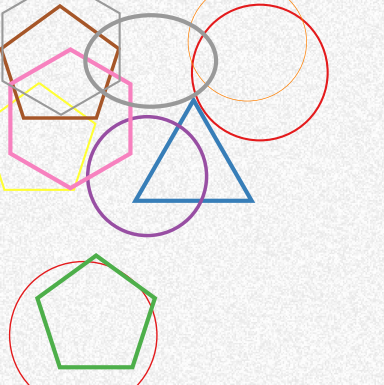[{"shape": "circle", "thickness": 1, "radius": 0.96, "center": [0.216, 0.129]}, {"shape": "circle", "thickness": 1.5, "radius": 0.88, "center": [0.675, 0.812]}, {"shape": "triangle", "thickness": 3, "radius": 0.87, "center": [0.503, 0.566]}, {"shape": "pentagon", "thickness": 3, "radius": 0.8, "center": [0.25, 0.176]}, {"shape": "circle", "thickness": 2.5, "radius": 0.77, "center": [0.382, 0.542]}, {"shape": "circle", "thickness": 0.5, "radius": 0.77, "center": [0.642, 0.891]}, {"shape": "pentagon", "thickness": 1.5, "radius": 0.77, "center": [0.102, 0.631]}, {"shape": "pentagon", "thickness": 2.5, "radius": 0.8, "center": [0.156, 0.824]}, {"shape": "hexagon", "thickness": 3, "radius": 0.9, "center": [0.183, 0.691]}, {"shape": "oval", "thickness": 3, "radius": 0.85, "center": [0.392, 0.842]}, {"shape": "hexagon", "thickness": 1.5, "radius": 0.88, "center": [0.159, 0.878]}]